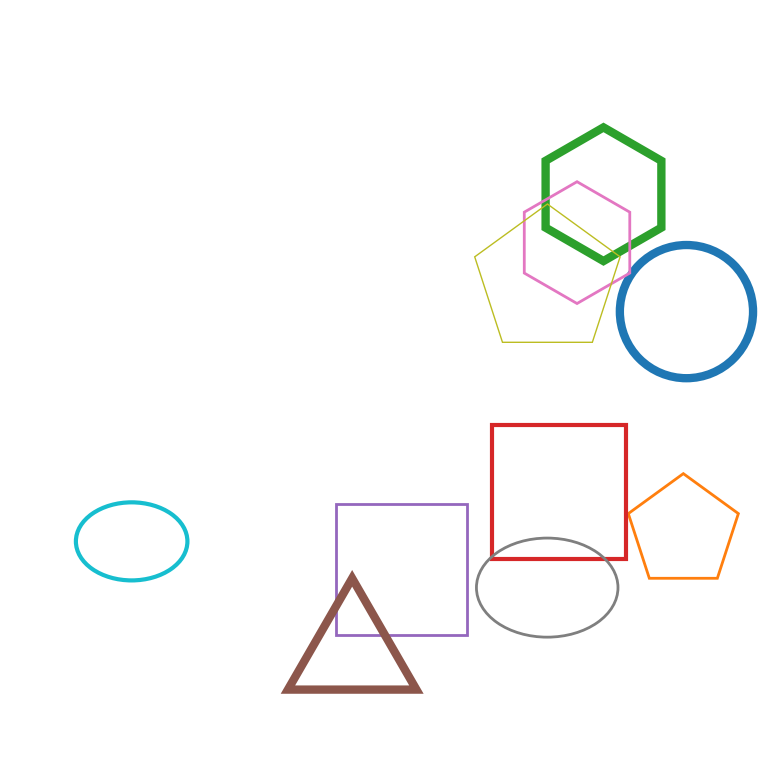[{"shape": "circle", "thickness": 3, "radius": 0.43, "center": [0.892, 0.595]}, {"shape": "pentagon", "thickness": 1, "radius": 0.38, "center": [0.887, 0.31]}, {"shape": "hexagon", "thickness": 3, "radius": 0.43, "center": [0.784, 0.748]}, {"shape": "square", "thickness": 1.5, "radius": 0.44, "center": [0.726, 0.361]}, {"shape": "square", "thickness": 1, "radius": 0.43, "center": [0.522, 0.26]}, {"shape": "triangle", "thickness": 3, "radius": 0.48, "center": [0.457, 0.153]}, {"shape": "hexagon", "thickness": 1, "radius": 0.4, "center": [0.749, 0.685]}, {"shape": "oval", "thickness": 1, "radius": 0.46, "center": [0.711, 0.237]}, {"shape": "pentagon", "thickness": 0.5, "radius": 0.5, "center": [0.711, 0.636]}, {"shape": "oval", "thickness": 1.5, "radius": 0.36, "center": [0.171, 0.297]}]